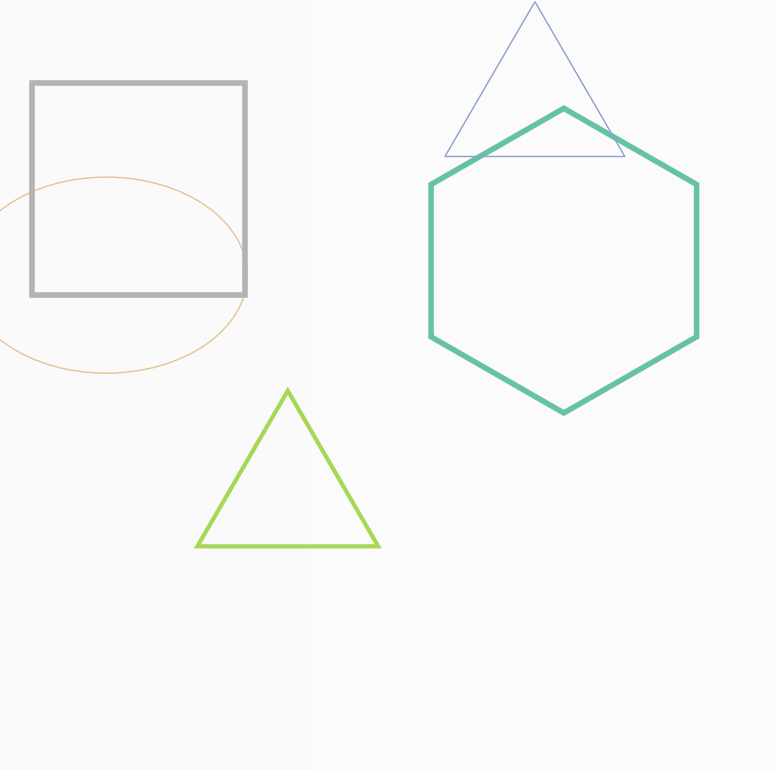[{"shape": "hexagon", "thickness": 2, "radius": 0.99, "center": [0.727, 0.662]}, {"shape": "triangle", "thickness": 0.5, "radius": 0.67, "center": [0.69, 0.864]}, {"shape": "triangle", "thickness": 1.5, "radius": 0.67, "center": [0.371, 0.358]}, {"shape": "oval", "thickness": 0.5, "radius": 0.91, "center": [0.137, 0.643]}, {"shape": "square", "thickness": 2, "radius": 0.69, "center": [0.179, 0.755]}]